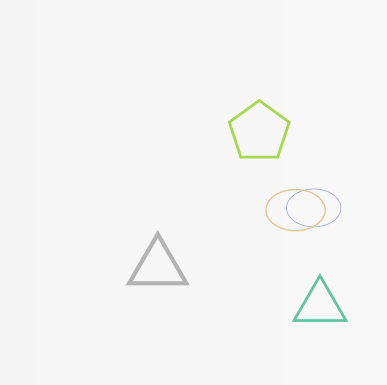[{"shape": "triangle", "thickness": 2, "radius": 0.39, "center": [0.826, 0.206]}, {"shape": "oval", "thickness": 0.5, "radius": 0.35, "center": [0.81, 0.46]}, {"shape": "pentagon", "thickness": 2, "radius": 0.41, "center": [0.669, 0.658]}, {"shape": "oval", "thickness": 1, "radius": 0.38, "center": [0.763, 0.454]}, {"shape": "triangle", "thickness": 3, "radius": 0.43, "center": [0.407, 0.307]}]